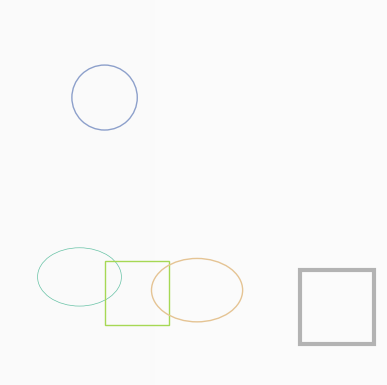[{"shape": "oval", "thickness": 0.5, "radius": 0.54, "center": [0.205, 0.281]}, {"shape": "circle", "thickness": 1, "radius": 0.42, "center": [0.27, 0.747]}, {"shape": "square", "thickness": 1, "radius": 0.41, "center": [0.354, 0.239]}, {"shape": "oval", "thickness": 1, "radius": 0.59, "center": [0.509, 0.246]}, {"shape": "square", "thickness": 3, "radius": 0.48, "center": [0.869, 0.202]}]